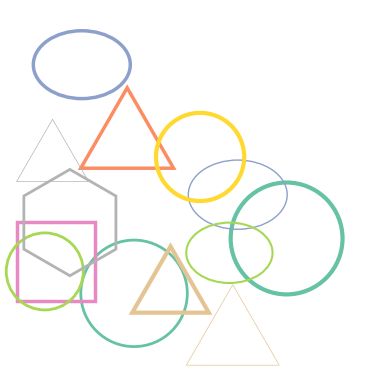[{"shape": "circle", "thickness": 3, "radius": 0.73, "center": [0.744, 0.381]}, {"shape": "circle", "thickness": 2, "radius": 0.69, "center": [0.348, 0.238]}, {"shape": "triangle", "thickness": 2.5, "radius": 0.7, "center": [0.33, 0.633]}, {"shape": "oval", "thickness": 2.5, "radius": 0.63, "center": [0.213, 0.832]}, {"shape": "oval", "thickness": 1, "radius": 0.64, "center": [0.618, 0.494]}, {"shape": "square", "thickness": 2.5, "radius": 0.51, "center": [0.145, 0.32]}, {"shape": "circle", "thickness": 2, "radius": 0.5, "center": [0.116, 0.295]}, {"shape": "oval", "thickness": 1.5, "radius": 0.56, "center": [0.596, 0.343]}, {"shape": "circle", "thickness": 3, "radius": 0.57, "center": [0.52, 0.592]}, {"shape": "triangle", "thickness": 0.5, "radius": 0.7, "center": [0.605, 0.121]}, {"shape": "triangle", "thickness": 3, "radius": 0.57, "center": [0.443, 0.245]}, {"shape": "triangle", "thickness": 0.5, "radius": 0.54, "center": [0.136, 0.582]}, {"shape": "hexagon", "thickness": 2, "radius": 0.69, "center": [0.182, 0.422]}]